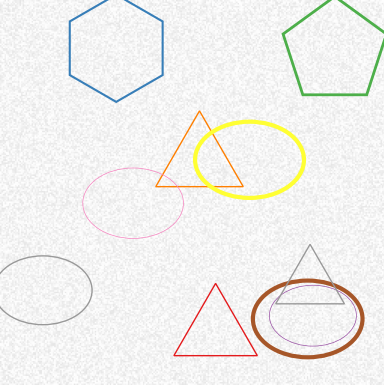[{"shape": "triangle", "thickness": 1, "radius": 0.63, "center": [0.56, 0.139]}, {"shape": "hexagon", "thickness": 1.5, "radius": 0.7, "center": [0.302, 0.875]}, {"shape": "pentagon", "thickness": 2, "radius": 0.71, "center": [0.87, 0.868]}, {"shape": "oval", "thickness": 0.5, "radius": 0.56, "center": [0.813, 0.18]}, {"shape": "triangle", "thickness": 1, "radius": 0.66, "center": [0.518, 0.581]}, {"shape": "oval", "thickness": 3, "radius": 0.71, "center": [0.648, 0.585]}, {"shape": "oval", "thickness": 3, "radius": 0.71, "center": [0.799, 0.172]}, {"shape": "oval", "thickness": 0.5, "radius": 0.65, "center": [0.346, 0.472]}, {"shape": "oval", "thickness": 1, "radius": 0.64, "center": [0.111, 0.246]}, {"shape": "triangle", "thickness": 1, "radius": 0.52, "center": [0.805, 0.262]}]